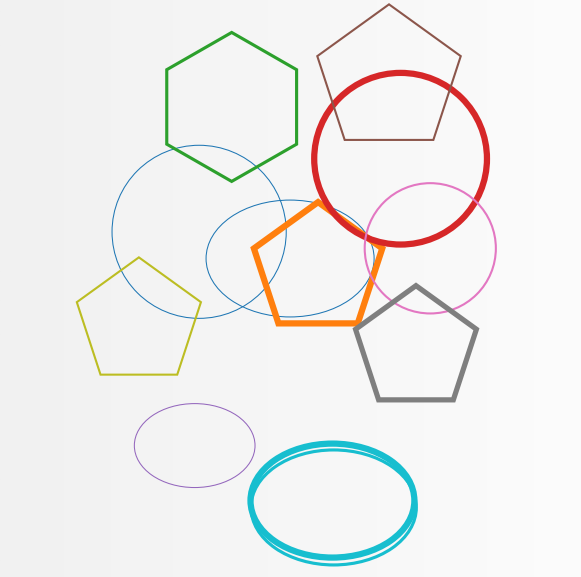[{"shape": "oval", "thickness": 0.5, "radius": 0.72, "center": [0.499, 0.551]}, {"shape": "circle", "thickness": 0.5, "radius": 0.75, "center": [0.343, 0.598]}, {"shape": "pentagon", "thickness": 3, "radius": 0.58, "center": [0.547, 0.533]}, {"shape": "hexagon", "thickness": 1.5, "radius": 0.64, "center": [0.399, 0.814]}, {"shape": "circle", "thickness": 3, "radius": 0.74, "center": [0.689, 0.724]}, {"shape": "oval", "thickness": 0.5, "radius": 0.52, "center": [0.335, 0.228]}, {"shape": "pentagon", "thickness": 1, "radius": 0.65, "center": [0.669, 0.862]}, {"shape": "circle", "thickness": 1, "radius": 0.56, "center": [0.74, 0.569]}, {"shape": "pentagon", "thickness": 2.5, "radius": 0.55, "center": [0.716, 0.395]}, {"shape": "pentagon", "thickness": 1, "radius": 0.56, "center": [0.239, 0.441]}, {"shape": "oval", "thickness": 3, "radius": 0.7, "center": [0.572, 0.132]}, {"shape": "oval", "thickness": 1.5, "radius": 0.71, "center": [0.574, 0.12]}]